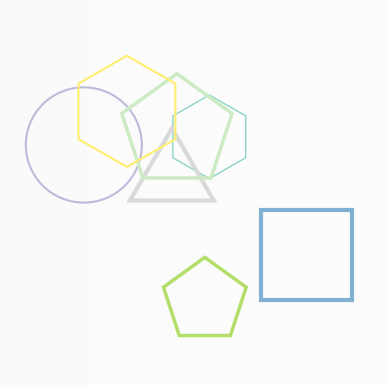[{"shape": "hexagon", "thickness": 1, "radius": 0.54, "center": [0.54, 0.645]}, {"shape": "circle", "thickness": 1.5, "radius": 0.75, "center": [0.216, 0.623]}, {"shape": "square", "thickness": 3, "radius": 0.59, "center": [0.792, 0.338]}, {"shape": "pentagon", "thickness": 2.5, "radius": 0.56, "center": [0.529, 0.219]}, {"shape": "triangle", "thickness": 3, "radius": 0.62, "center": [0.444, 0.542]}, {"shape": "pentagon", "thickness": 2.5, "radius": 0.75, "center": [0.457, 0.659]}, {"shape": "hexagon", "thickness": 1.5, "radius": 0.72, "center": [0.328, 0.711]}]